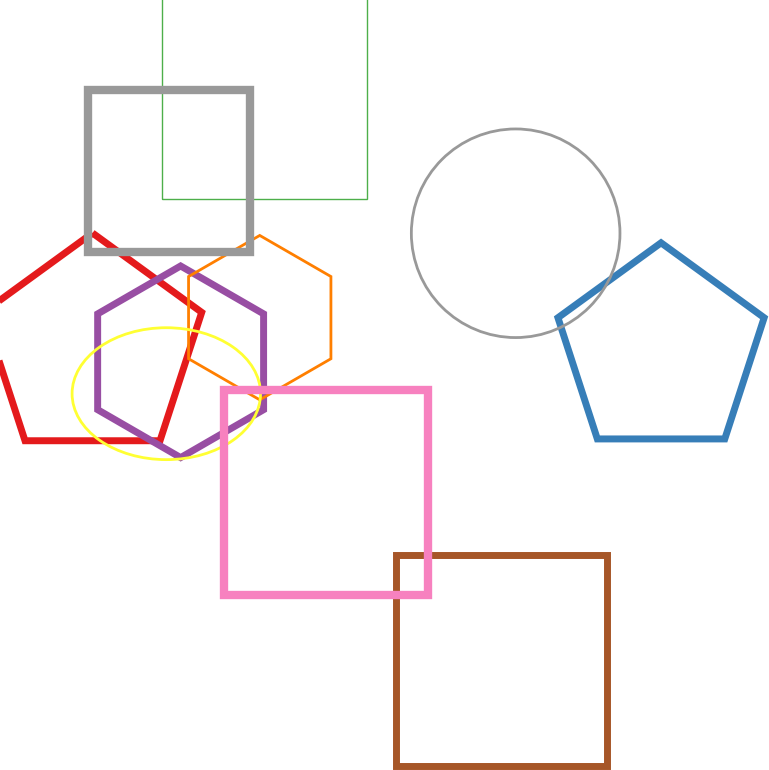[{"shape": "pentagon", "thickness": 2.5, "radius": 0.75, "center": [0.12, 0.548]}, {"shape": "pentagon", "thickness": 2.5, "radius": 0.7, "center": [0.859, 0.544]}, {"shape": "square", "thickness": 0.5, "radius": 0.66, "center": [0.344, 0.875]}, {"shape": "hexagon", "thickness": 2.5, "radius": 0.62, "center": [0.235, 0.53]}, {"shape": "hexagon", "thickness": 1, "radius": 0.53, "center": [0.337, 0.587]}, {"shape": "oval", "thickness": 1, "radius": 0.61, "center": [0.216, 0.489]}, {"shape": "square", "thickness": 2.5, "radius": 0.69, "center": [0.652, 0.142]}, {"shape": "square", "thickness": 3, "radius": 0.66, "center": [0.423, 0.36]}, {"shape": "circle", "thickness": 1, "radius": 0.68, "center": [0.67, 0.697]}, {"shape": "square", "thickness": 3, "radius": 0.53, "center": [0.22, 0.778]}]